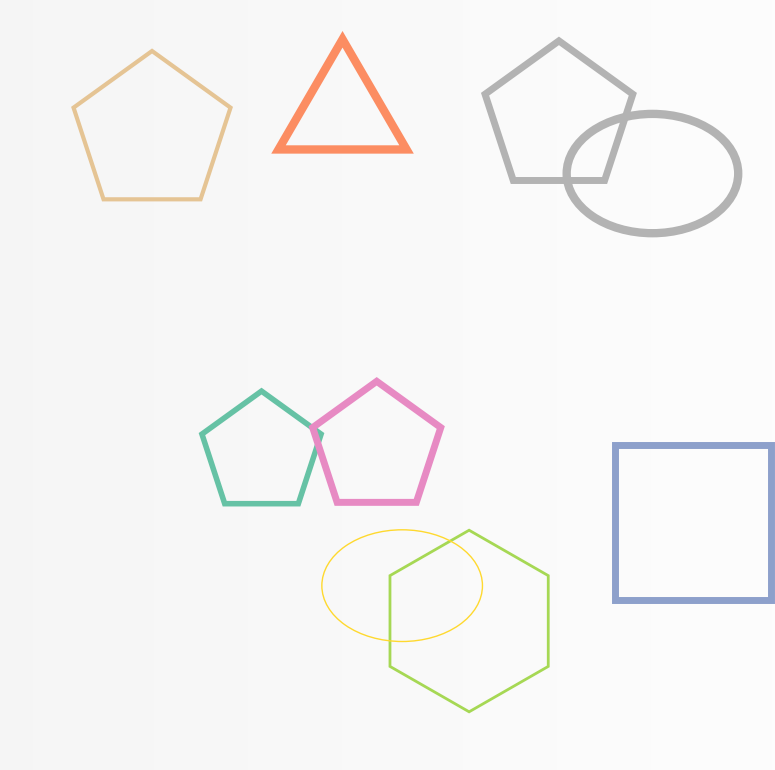[{"shape": "pentagon", "thickness": 2, "radius": 0.4, "center": [0.337, 0.411]}, {"shape": "triangle", "thickness": 3, "radius": 0.48, "center": [0.442, 0.854]}, {"shape": "square", "thickness": 2.5, "radius": 0.5, "center": [0.894, 0.322]}, {"shape": "pentagon", "thickness": 2.5, "radius": 0.43, "center": [0.486, 0.418]}, {"shape": "hexagon", "thickness": 1, "radius": 0.59, "center": [0.605, 0.193]}, {"shape": "oval", "thickness": 0.5, "radius": 0.52, "center": [0.519, 0.239]}, {"shape": "pentagon", "thickness": 1.5, "radius": 0.53, "center": [0.196, 0.827]}, {"shape": "oval", "thickness": 3, "radius": 0.55, "center": [0.842, 0.775]}, {"shape": "pentagon", "thickness": 2.5, "radius": 0.5, "center": [0.721, 0.847]}]